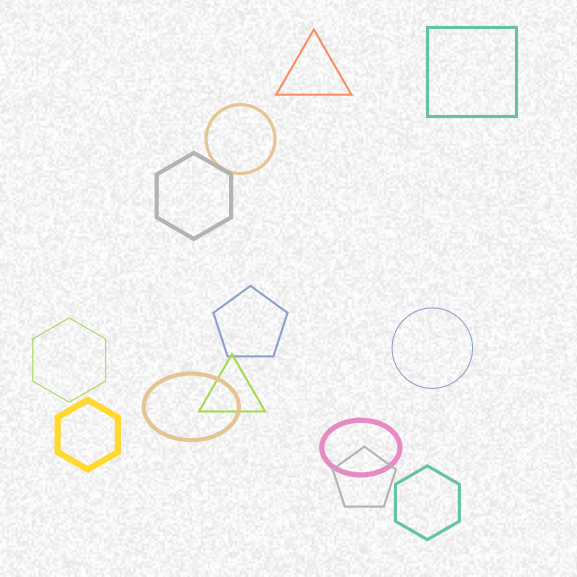[{"shape": "hexagon", "thickness": 1.5, "radius": 0.32, "center": [0.74, 0.129]}, {"shape": "square", "thickness": 1.5, "radius": 0.39, "center": [0.817, 0.876]}, {"shape": "triangle", "thickness": 1, "radius": 0.38, "center": [0.543, 0.873]}, {"shape": "circle", "thickness": 0.5, "radius": 0.35, "center": [0.749, 0.396]}, {"shape": "pentagon", "thickness": 1, "radius": 0.34, "center": [0.434, 0.437]}, {"shape": "oval", "thickness": 2.5, "radius": 0.34, "center": [0.625, 0.224]}, {"shape": "hexagon", "thickness": 0.5, "radius": 0.36, "center": [0.12, 0.376]}, {"shape": "triangle", "thickness": 1, "radius": 0.33, "center": [0.402, 0.32]}, {"shape": "hexagon", "thickness": 3, "radius": 0.3, "center": [0.152, 0.246]}, {"shape": "oval", "thickness": 2, "radius": 0.41, "center": [0.331, 0.295]}, {"shape": "circle", "thickness": 1.5, "radius": 0.3, "center": [0.416, 0.758]}, {"shape": "hexagon", "thickness": 2, "radius": 0.37, "center": [0.336, 0.66]}, {"shape": "pentagon", "thickness": 1, "radius": 0.29, "center": [0.631, 0.168]}]